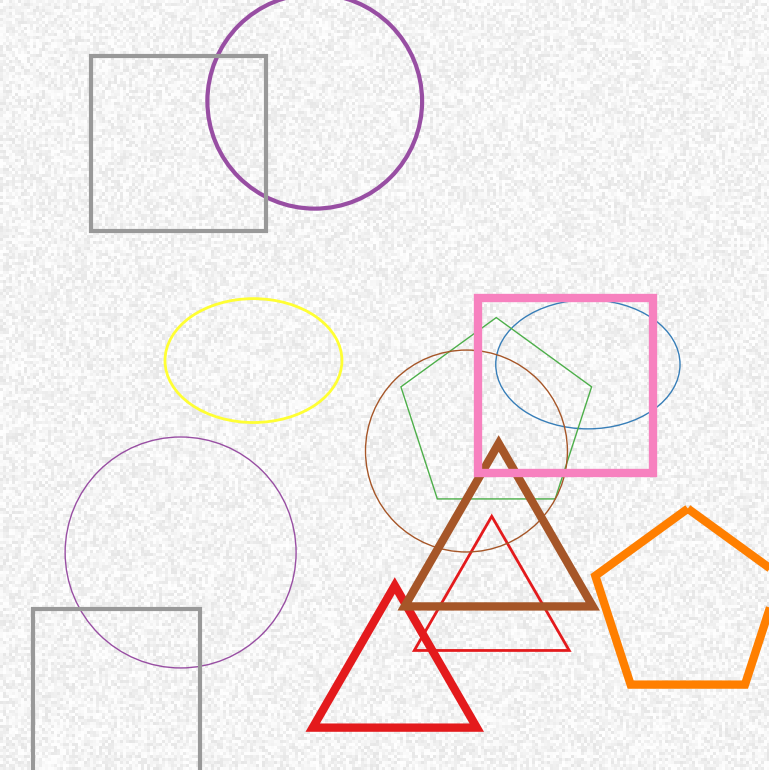[{"shape": "triangle", "thickness": 1, "radius": 0.58, "center": [0.639, 0.213]}, {"shape": "triangle", "thickness": 3, "radius": 0.62, "center": [0.513, 0.117]}, {"shape": "oval", "thickness": 0.5, "radius": 0.6, "center": [0.763, 0.527]}, {"shape": "pentagon", "thickness": 0.5, "radius": 0.65, "center": [0.644, 0.457]}, {"shape": "circle", "thickness": 0.5, "radius": 0.75, "center": [0.235, 0.283]}, {"shape": "circle", "thickness": 1.5, "radius": 0.7, "center": [0.409, 0.868]}, {"shape": "pentagon", "thickness": 3, "radius": 0.63, "center": [0.893, 0.213]}, {"shape": "oval", "thickness": 1, "radius": 0.57, "center": [0.329, 0.532]}, {"shape": "circle", "thickness": 0.5, "radius": 0.66, "center": [0.606, 0.414]}, {"shape": "triangle", "thickness": 3, "radius": 0.71, "center": [0.648, 0.283]}, {"shape": "square", "thickness": 3, "radius": 0.57, "center": [0.734, 0.499]}, {"shape": "square", "thickness": 1.5, "radius": 0.57, "center": [0.231, 0.814]}, {"shape": "square", "thickness": 1.5, "radius": 0.54, "center": [0.151, 0.101]}]